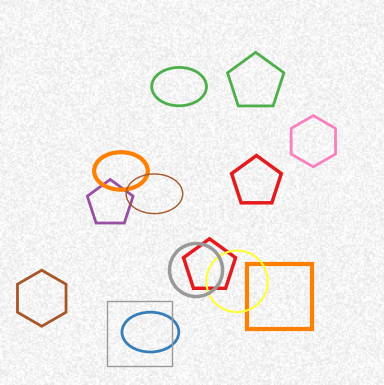[{"shape": "pentagon", "thickness": 2.5, "radius": 0.34, "center": [0.666, 0.528]}, {"shape": "pentagon", "thickness": 2.5, "radius": 0.36, "center": [0.544, 0.309]}, {"shape": "oval", "thickness": 2, "radius": 0.37, "center": [0.391, 0.137]}, {"shape": "pentagon", "thickness": 2, "radius": 0.38, "center": [0.664, 0.787]}, {"shape": "oval", "thickness": 2, "radius": 0.36, "center": [0.465, 0.775]}, {"shape": "pentagon", "thickness": 2, "radius": 0.31, "center": [0.286, 0.471]}, {"shape": "square", "thickness": 3, "radius": 0.42, "center": [0.725, 0.23]}, {"shape": "oval", "thickness": 3, "radius": 0.35, "center": [0.314, 0.556]}, {"shape": "circle", "thickness": 1.5, "radius": 0.4, "center": [0.616, 0.269]}, {"shape": "hexagon", "thickness": 2, "radius": 0.36, "center": [0.108, 0.225]}, {"shape": "oval", "thickness": 1, "radius": 0.37, "center": [0.401, 0.497]}, {"shape": "hexagon", "thickness": 2, "radius": 0.33, "center": [0.814, 0.633]}, {"shape": "square", "thickness": 1, "radius": 0.42, "center": [0.363, 0.134]}, {"shape": "circle", "thickness": 2.5, "radius": 0.34, "center": [0.509, 0.299]}]